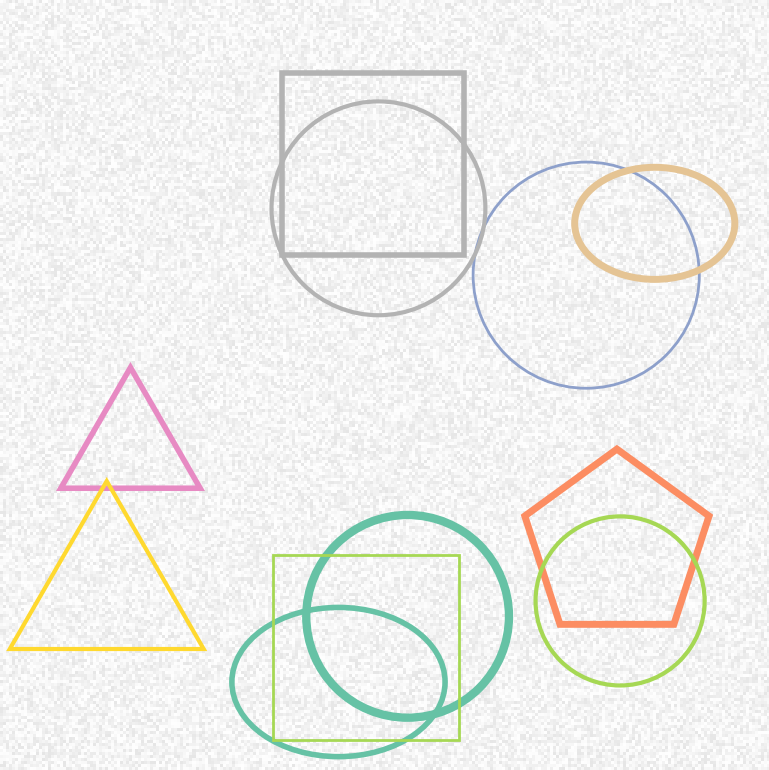[{"shape": "oval", "thickness": 2, "radius": 0.69, "center": [0.44, 0.114]}, {"shape": "circle", "thickness": 3, "radius": 0.66, "center": [0.529, 0.2]}, {"shape": "pentagon", "thickness": 2.5, "radius": 0.63, "center": [0.801, 0.291]}, {"shape": "circle", "thickness": 1, "radius": 0.73, "center": [0.761, 0.643]}, {"shape": "triangle", "thickness": 2, "radius": 0.52, "center": [0.169, 0.418]}, {"shape": "circle", "thickness": 1.5, "radius": 0.55, "center": [0.805, 0.22]}, {"shape": "square", "thickness": 1, "radius": 0.6, "center": [0.475, 0.159]}, {"shape": "triangle", "thickness": 1.5, "radius": 0.73, "center": [0.139, 0.23]}, {"shape": "oval", "thickness": 2.5, "radius": 0.52, "center": [0.85, 0.71]}, {"shape": "square", "thickness": 2, "radius": 0.59, "center": [0.484, 0.787]}, {"shape": "circle", "thickness": 1.5, "radius": 0.69, "center": [0.491, 0.729]}]